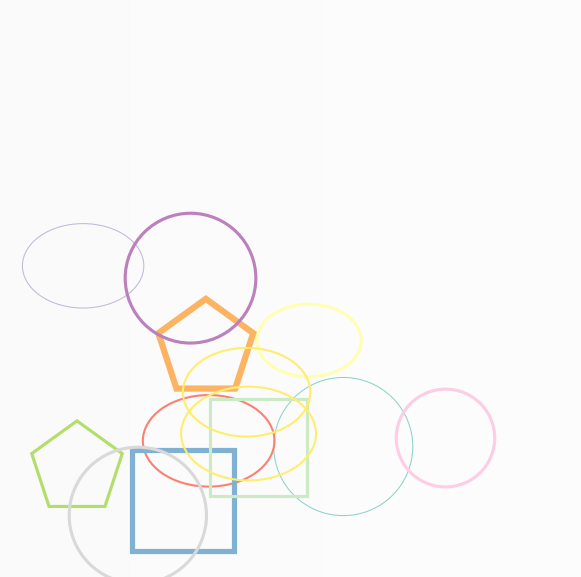[{"shape": "circle", "thickness": 0.5, "radius": 0.6, "center": [0.591, 0.226]}, {"shape": "oval", "thickness": 1.5, "radius": 0.45, "center": [0.532, 0.41]}, {"shape": "oval", "thickness": 0.5, "radius": 0.52, "center": [0.143, 0.539]}, {"shape": "oval", "thickness": 1, "radius": 0.57, "center": [0.359, 0.236]}, {"shape": "square", "thickness": 2.5, "radius": 0.44, "center": [0.315, 0.133]}, {"shape": "pentagon", "thickness": 3, "radius": 0.43, "center": [0.354, 0.396]}, {"shape": "pentagon", "thickness": 1.5, "radius": 0.41, "center": [0.132, 0.188]}, {"shape": "circle", "thickness": 1.5, "radius": 0.42, "center": [0.766, 0.241]}, {"shape": "circle", "thickness": 1.5, "radius": 0.59, "center": [0.237, 0.107]}, {"shape": "circle", "thickness": 1.5, "radius": 0.56, "center": [0.328, 0.517]}, {"shape": "square", "thickness": 1.5, "radius": 0.42, "center": [0.445, 0.224]}, {"shape": "oval", "thickness": 1, "radius": 0.55, "center": [0.424, 0.32]}, {"shape": "oval", "thickness": 1, "radius": 0.58, "center": [0.428, 0.248]}]